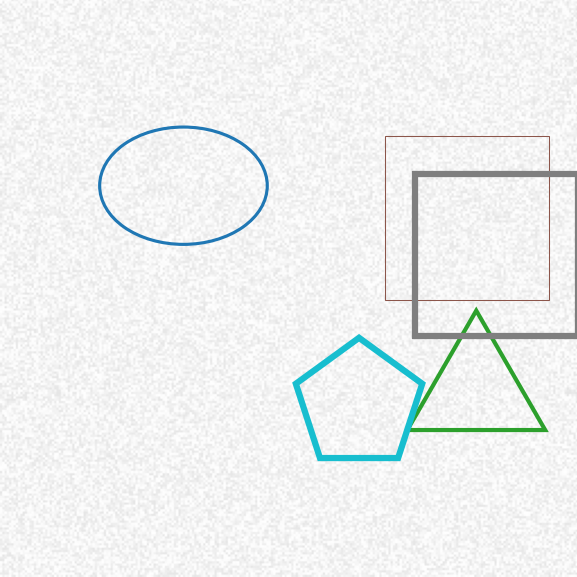[{"shape": "oval", "thickness": 1.5, "radius": 0.73, "center": [0.318, 0.678]}, {"shape": "triangle", "thickness": 2, "radius": 0.69, "center": [0.825, 0.323]}, {"shape": "square", "thickness": 0.5, "radius": 0.71, "center": [0.809, 0.622]}, {"shape": "square", "thickness": 3, "radius": 0.7, "center": [0.86, 0.558]}, {"shape": "pentagon", "thickness": 3, "radius": 0.58, "center": [0.622, 0.299]}]